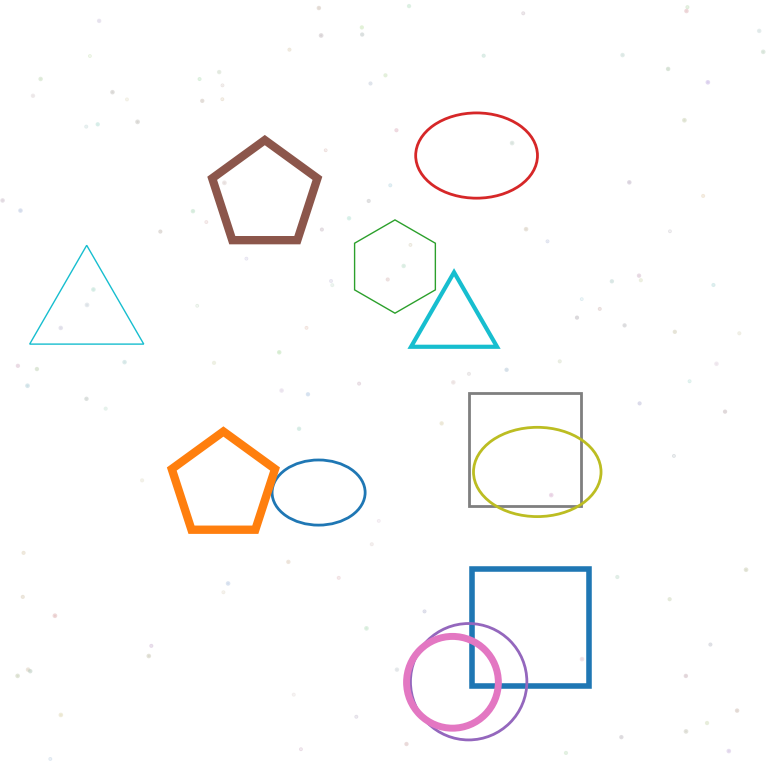[{"shape": "square", "thickness": 2, "radius": 0.38, "center": [0.689, 0.185]}, {"shape": "oval", "thickness": 1, "radius": 0.3, "center": [0.414, 0.36]}, {"shape": "pentagon", "thickness": 3, "radius": 0.35, "center": [0.29, 0.369]}, {"shape": "hexagon", "thickness": 0.5, "radius": 0.3, "center": [0.513, 0.654]}, {"shape": "oval", "thickness": 1, "radius": 0.4, "center": [0.619, 0.798]}, {"shape": "circle", "thickness": 1, "radius": 0.38, "center": [0.609, 0.115]}, {"shape": "pentagon", "thickness": 3, "radius": 0.36, "center": [0.344, 0.746]}, {"shape": "circle", "thickness": 2.5, "radius": 0.3, "center": [0.588, 0.114]}, {"shape": "square", "thickness": 1, "radius": 0.37, "center": [0.682, 0.416]}, {"shape": "oval", "thickness": 1, "radius": 0.41, "center": [0.698, 0.387]}, {"shape": "triangle", "thickness": 0.5, "radius": 0.43, "center": [0.113, 0.596]}, {"shape": "triangle", "thickness": 1.5, "radius": 0.32, "center": [0.59, 0.582]}]